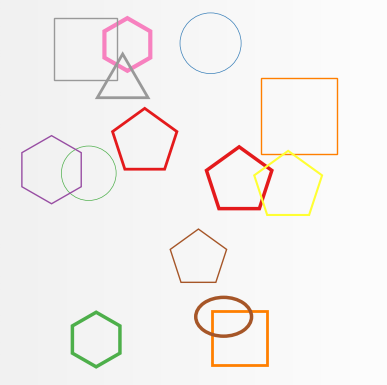[{"shape": "pentagon", "thickness": 2.5, "radius": 0.44, "center": [0.617, 0.53]}, {"shape": "pentagon", "thickness": 2, "radius": 0.44, "center": [0.373, 0.631]}, {"shape": "circle", "thickness": 0.5, "radius": 0.39, "center": [0.543, 0.888]}, {"shape": "circle", "thickness": 0.5, "radius": 0.35, "center": [0.229, 0.55]}, {"shape": "hexagon", "thickness": 2.5, "radius": 0.35, "center": [0.248, 0.118]}, {"shape": "hexagon", "thickness": 1, "radius": 0.44, "center": [0.133, 0.559]}, {"shape": "square", "thickness": 2, "radius": 0.35, "center": [0.618, 0.122]}, {"shape": "square", "thickness": 1, "radius": 0.49, "center": [0.772, 0.698]}, {"shape": "pentagon", "thickness": 1.5, "radius": 0.46, "center": [0.744, 0.516]}, {"shape": "pentagon", "thickness": 1, "radius": 0.38, "center": [0.512, 0.329]}, {"shape": "oval", "thickness": 2.5, "radius": 0.36, "center": [0.577, 0.177]}, {"shape": "hexagon", "thickness": 3, "radius": 0.34, "center": [0.329, 0.884]}, {"shape": "square", "thickness": 1, "radius": 0.4, "center": [0.221, 0.873]}, {"shape": "triangle", "thickness": 2, "radius": 0.38, "center": [0.317, 0.784]}]